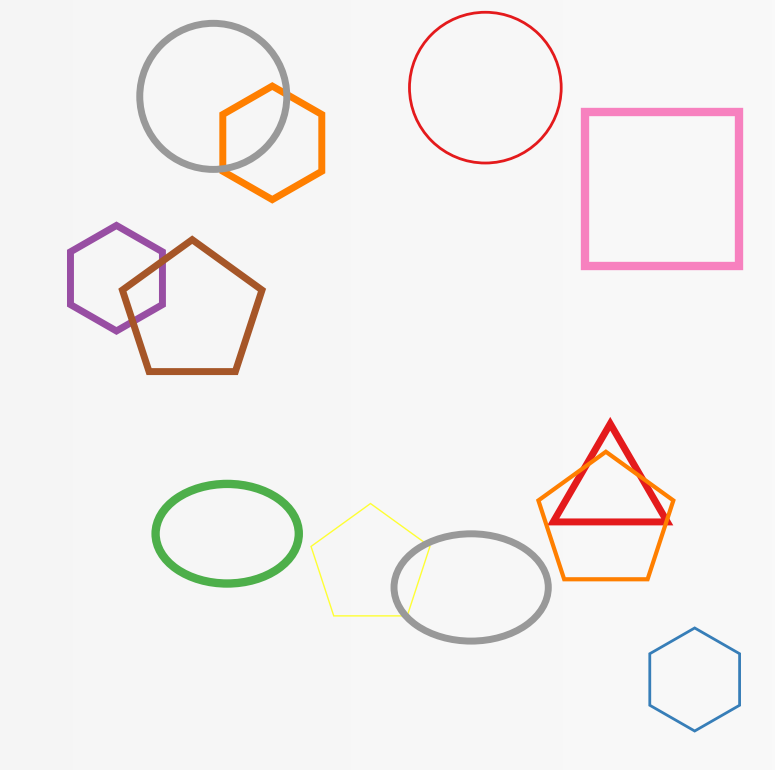[{"shape": "circle", "thickness": 1, "radius": 0.49, "center": [0.626, 0.886]}, {"shape": "triangle", "thickness": 2.5, "radius": 0.42, "center": [0.787, 0.365]}, {"shape": "hexagon", "thickness": 1, "radius": 0.33, "center": [0.896, 0.118]}, {"shape": "oval", "thickness": 3, "radius": 0.46, "center": [0.293, 0.307]}, {"shape": "hexagon", "thickness": 2.5, "radius": 0.34, "center": [0.15, 0.639]}, {"shape": "hexagon", "thickness": 2.5, "radius": 0.37, "center": [0.351, 0.814]}, {"shape": "pentagon", "thickness": 1.5, "radius": 0.46, "center": [0.782, 0.322]}, {"shape": "pentagon", "thickness": 0.5, "radius": 0.4, "center": [0.478, 0.265]}, {"shape": "pentagon", "thickness": 2.5, "radius": 0.47, "center": [0.248, 0.594]}, {"shape": "square", "thickness": 3, "radius": 0.5, "center": [0.854, 0.755]}, {"shape": "circle", "thickness": 2.5, "radius": 0.47, "center": [0.275, 0.875]}, {"shape": "oval", "thickness": 2.5, "radius": 0.5, "center": [0.608, 0.237]}]